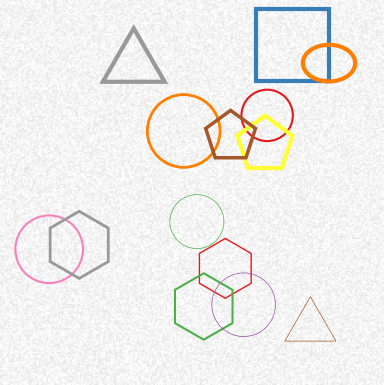[{"shape": "hexagon", "thickness": 1, "radius": 0.39, "center": [0.585, 0.303]}, {"shape": "circle", "thickness": 1.5, "radius": 0.33, "center": [0.694, 0.7]}, {"shape": "square", "thickness": 3, "radius": 0.47, "center": [0.76, 0.883]}, {"shape": "hexagon", "thickness": 1.5, "radius": 0.43, "center": [0.529, 0.204]}, {"shape": "circle", "thickness": 0.5, "radius": 0.35, "center": [0.511, 0.424]}, {"shape": "circle", "thickness": 0.5, "radius": 0.41, "center": [0.633, 0.208]}, {"shape": "circle", "thickness": 2, "radius": 0.47, "center": [0.477, 0.66]}, {"shape": "oval", "thickness": 3, "radius": 0.34, "center": [0.855, 0.836]}, {"shape": "pentagon", "thickness": 3, "radius": 0.38, "center": [0.688, 0.624]}, {"shape": "triangle", "thickness": 0.5, "radius": 0.38, "center": [0.806, 0.152]}, {"shape": "pentagon", "thickness": 2.5, "radius": 0.34, "center": [0.599, 0.645]}, {"shape": "circle", "thickness": 1.5, "radius": 0.44, "center": [0.128, 0.353]}, {"shape": "hexagon", "thickness": 2, "radius": 0.44, "center": [0.206, 0.364]}, {"shape": "triangle", "thickness": 3, "radius": 0.46, "center": [0.347, 0.834]}]